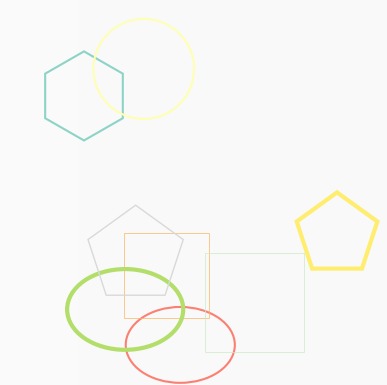[{"shape": "hexagon", "thickness": 1.5, "radius": 0.58, "center": [0.217, 0.751]}, {"shape": "circle", "thickness": 1.5, "radius": 0.65, "center": [0.371, 0.821]}, {"shape": "oval", "thickness": 1.5, "radius": 0.7, "center": [0.465, 0.104]}, {"shape": "square", "thickness": 0.5, "radius": 0.55, "center": [0.429, 0.285]}, {"shape": "oval", "thickness": 3, "radius": 0.75, "center": [0.323, 0.196]}, {"shape": "pentagon", "thickness": 1, "radius": 0.65, "center": [0.35, 0.338]}, {"shape": "square", "thickness": 0.5, "radius": 0.64, "center": [0.657, 0.214]}, {"shape": "pentagon", "thickness": 3, "radius": 0.55, "center": [0.87, 0.391]}]